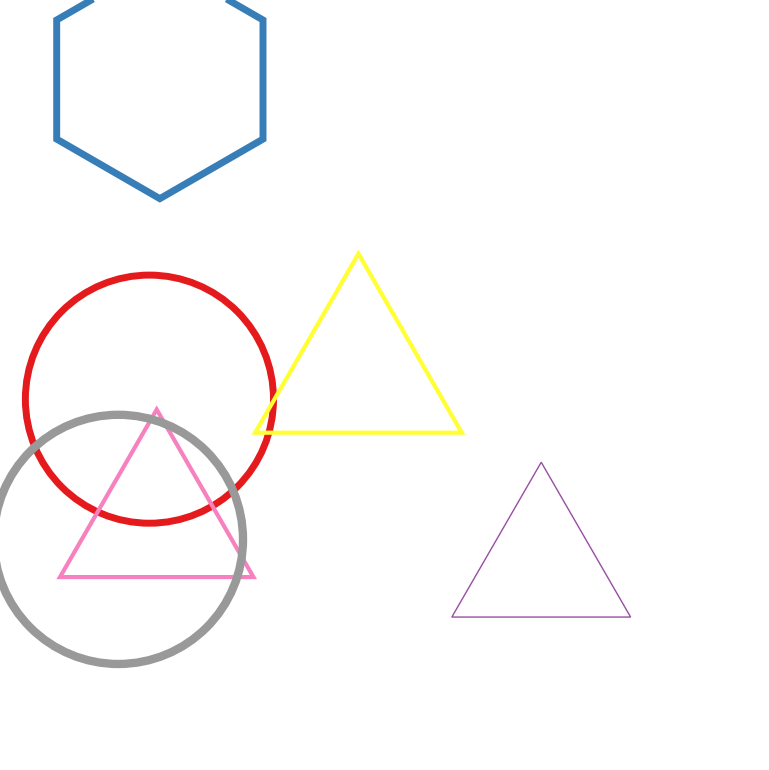[{"shape": "circle", "thickness": 2.5, "radius": 0.81, "center": [0.194, 0.482]}, {"shape": "hexagon", "thickness": 2.5, "radius": 0.77, "center": [0.208, 0.897]}, {"shape": "triangle", "thickness": 0.5, "radius": 0.67, "center": [0.703, 0.266]}, {"shape": "triangle", "thickness": 1.5, "radius": 0.77, "center": [0.466, 0.516]}, {"shape": "triangle", "thickness": 1.5, "radius": 0.73, "center": [0.204, 0.323]}, {"shape": "circle", "thickness": 3, "radius": 0.81, "center": [0.154, 0.299]}]